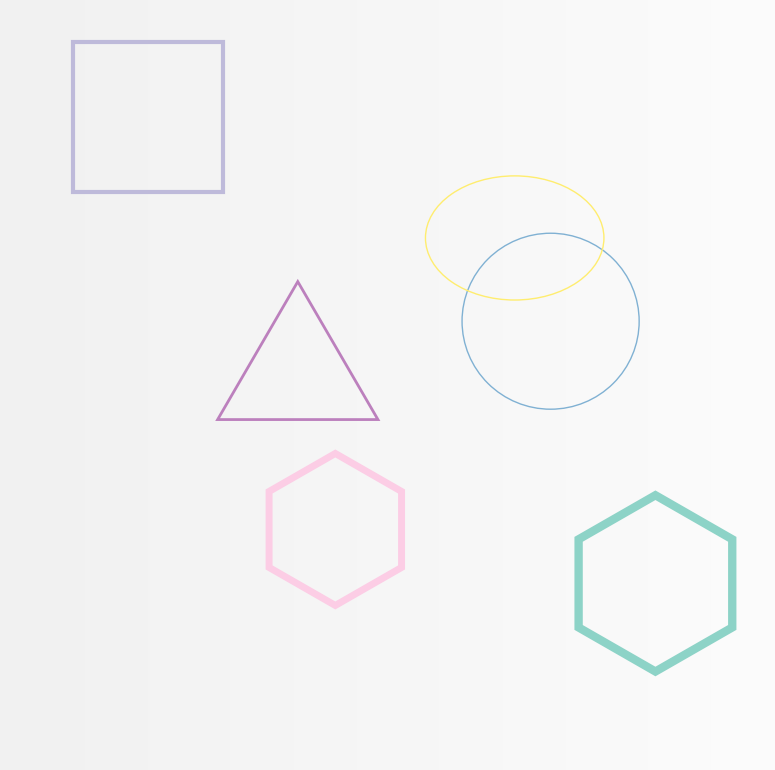[{"shape": "hexagon", "thickness": 3, "radius": 0.57, "center": [0.846, 0.242]}, {"shape": "square", "thickness": 1.5, "radius": 0.48, "center": [0.191, 0.848]}, {"shape": "circle", "thickness": 0.5, "radius": 0.57, "center": [0.71, 0.583]}, {"shape": "hexagon", "thickness": 2.5, "radius": 0.49, "center": [0.433, 0.312]}, {"shape": "triangle", "thickness": 1, "radius": 0.6, "center": [0.384, 0.515]}, {"shape": "oval", "thickness": 0.5, "radius": 0.58, "center": [0.664, 0.691]}]